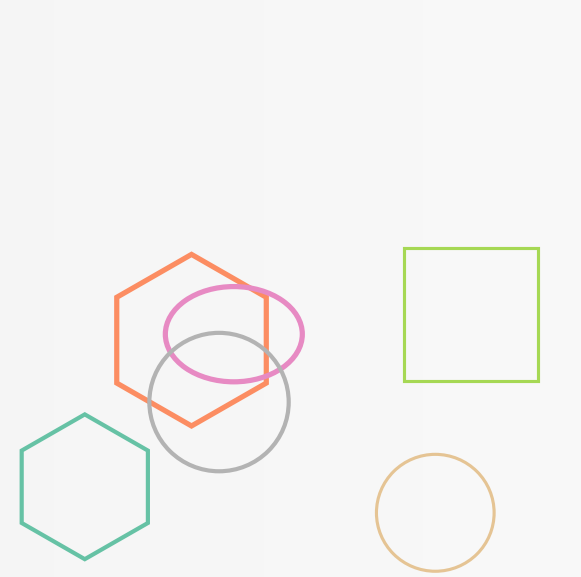[{"shape": "hexagon", "thickness": 2, "radius": 0.63, "center": [0.146, 0.156]}, {"shape": "hexagon", "thickness": 2.5, "radius": 0.74, "center": [0.329, 0.41]}, {"shape": "oval", "thickness": 2.5, "radius": 0.59, "center": [0.402, 0.42]}, {"shape": "square", "thickness": 1.5, "radius": 0.58, "center": [0.81, 0.455]}, {"shape": "circle", "thickness": 1.5, "radius": 0.51, "center": [0.749, 0.111]}, {"shape": "circle", "thickness": 2, "radius": 0.6, "center": [0.377, 0.303]}]